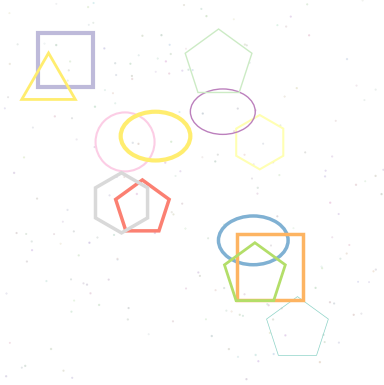[{"shape": "pentagon", "thickness": 0.5, "radius": 0.42, "center": [0.773, 0.145]}, {"shape": "hexagon", "thickness": 1.5, "radius": 0.35, "center": [0.675, 0.631]}, {"shape": "square", "thickness": 3, "radius": 0.35, "center": [0.17, 0.845]}, {"shape": "pentagon", "thickness": 2.5, "radius": 0.37, "center": [0.37, 0.459]}, {"shape": "oval", "thickness": 2.5, "radius": 0.45, "center": [0.658, 0.376]}, {"shape": "square", "thickness": 2.5, "radius": 0.43, "center": [0.702, 0.307]}, {"shape": "pentagon", "thickness": 2, "radius": 0.42, "center": [0.662, 0.286]}, {"shape": "circle", "thickness": 1.5, "radius": 0.38, "center": [0.325, 0.631]}, {"shape": "hexagon", "thickness": 2.5, "radius": 0.39, "center": [0.316, 0.473]}, {"shape": "oval", "thickness": 1, "radius": 0.42, "center": [0.579, 0.71]}, {"shape": "pentagon", "thickness": 1, "radius": 0.46, "center": [0.568, 0.833]}, {"shape": "triangle", "thickness": 2, "radius": 0.4, "center": [0.126, 0.782]}, {"shape": "oval", "thickness": 3, "radius": 0.45, "center": [0.404, 0.646]}]